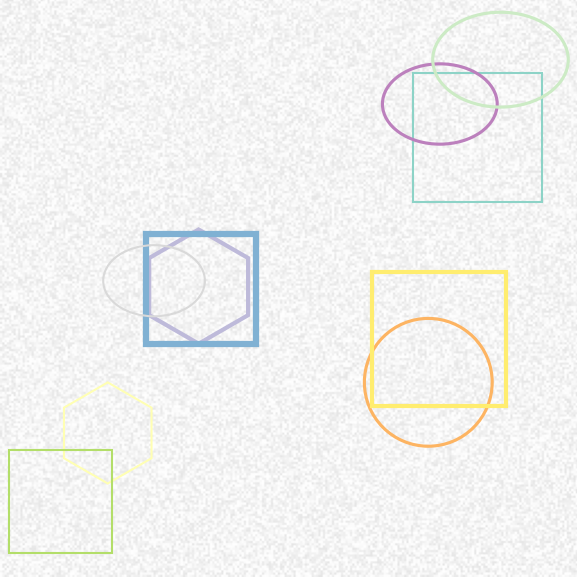[{"shape": "square", "thickness": 1, "radius": 0.56, "center": [0.827, 0.762]}, {"shape": "hexagon", "thickness": 1, "radius": 0.44, "center": [0.187, 0.249]}, {"shape": "hexagon", "thickness": 2, "radius": 0.49, "center": [0.344, 0.503]}, {"shape": "square", "thickness": 3, "radius": 0.48, "center": [0.348, 0.498]}, {"shape": "circle", "thickness": 1.5, "radius": 0.55, "center": [0.742, 0.337]}, {"shape": "square", "thickness": 1, "radius": 0.45, "center": [0.105, 0.131]}, {"shape": "oval", "thickness": 1, "radius": 0.44, "center": [0.267, 0.513]}, {"shape": "oval", "thickness": 1.5, "radius": 0.5, "center": [0.762, 0.819]}, {"shape": "oval", "thickness": 1.5, "radius": 0.59, "center": [0.867, 0.896]}, {"shape": "square", "thickness": 2, "radius": 0.58, "center": [0.76, 0.412]}]